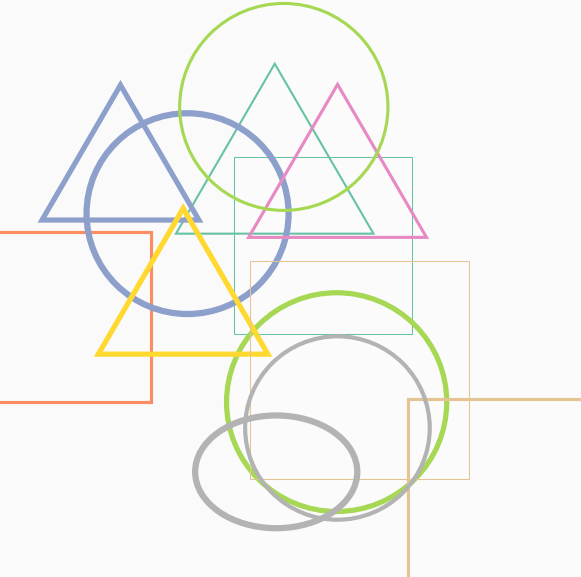[{"shape": "triangle", "thickness": 1, "radius": 0.98, "center": [0.473, 0.693]}, {"shape": "square", "thickness": 0.5, "radius": 0.76, "center": [0.555, 0.574]}, {"shape": "square", "thickness": 1.5, "radius": 0.74, "center": [0.112, 0.449]}, {"shape": "circle", "thickness": 3, "radius": 0.87, "center": [0.323, 0.629]}, {"shape": "triangle", "thickness": 2.5, "radius": 0.78, "center": [0.207, 0.696]}, {"shape": "triangle", "thickness": 1.5, "radius": 0.88, "center": [0.581, 0.676]}, {"shape": "circle", "thickness": 1.5, "radius": 0.9, "center": [0.488, 0.814]}, {"shape": "circle", "thickness": 2.5, "radius": 0.95, "center": [0.579, 0.303]}, {"shape": "triangle", "thickness": 2.5, "radius": 0.84, "center": [0.315, 0.47]}, {"shape": "square", "thickness": 1.5, "radius": 0.82, "center": [0.866, 0.146]}, {"shape": "square", "thickness": 0.5, "radius": 0.94, "center": [0.618, 0.359]}, {"shape": "circle", "thickness": 2, "radius": 0.79, "center": [0.581, 0.258]}, {"shape": "oval", "thickness": 3, "radius": 0.7, "center": [0.475, 0.182]}]